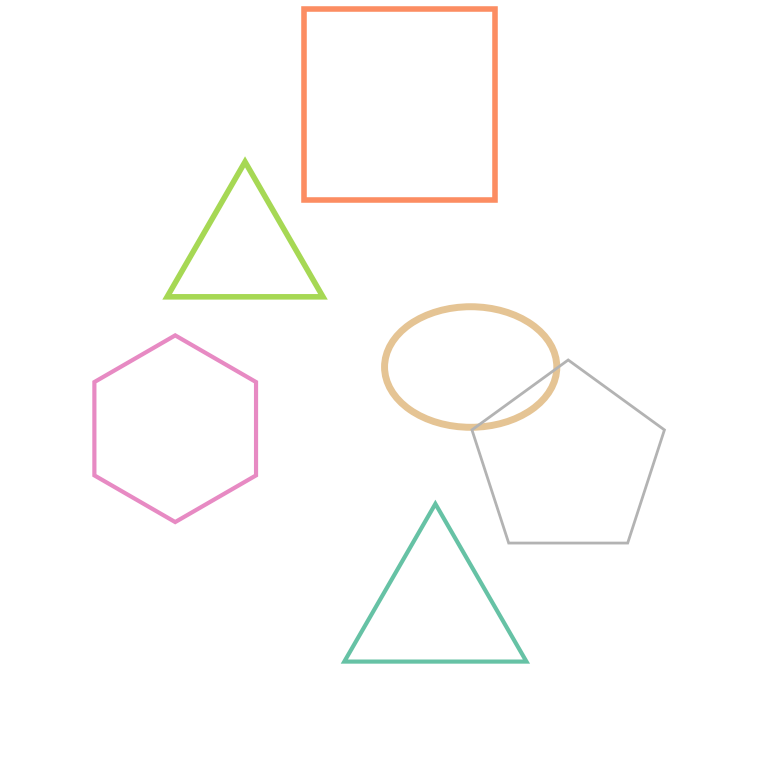[{"shape": "triangle", "thickness": 1.5, "radius": 0.68, "center": [0.565, 0.209]}, {"shape": "square", "thickness": 2, "radius": 0.62, "center": [0.519, 0.864]}, {"shape": "hexagon", "thickness": 1.5, "radius": 0.61, "center": [0.228, 0.443]}, {"shape": "triangle", "thickness": 2, "radius": 0.58, "center": [0.318, 0.673]}, {"shape": "oval", "thickness": 2.5, "radius": 0.56, "center": [0.611, 0.523]}, {"shape": "pentagon", "thickness": 1, "radius": 0.66, "center": [0.738, 0.401]}]